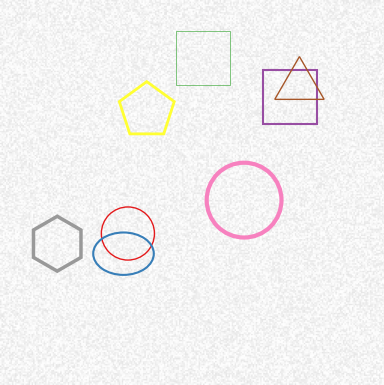[{"shape": "circle", "thickness": 1, "radius": 0.34, "center": [0.332, 0.393]}, {"shape": "oval", "thickness": 1.5, "radius": 0.39, "center": [0.321, 0.341]}, {"shape": "square", "thickness": 0.5, "radius": 0.35, "center": [0.528, 0.85]}, {"shape": "square", "thickness": 1.5, "radius": 0.35, "center": [0.754, 0.749]}, {"shape": "pentagon", "thickness": 2, "radius": 0.38, "center": [0.381, 0.713]}, {"shape": "triangle", "thickness": 1, "radius": 0.37, "center": [0.778, 0.779]}, {"shape": "circle", "thickness": 3, "radius": 0.49, "center": [0.634, 0.48]}, {"shape": "hexagon", "thickness": 2.5, "radius": 0.36, "center": [0.149, 0.367]}]